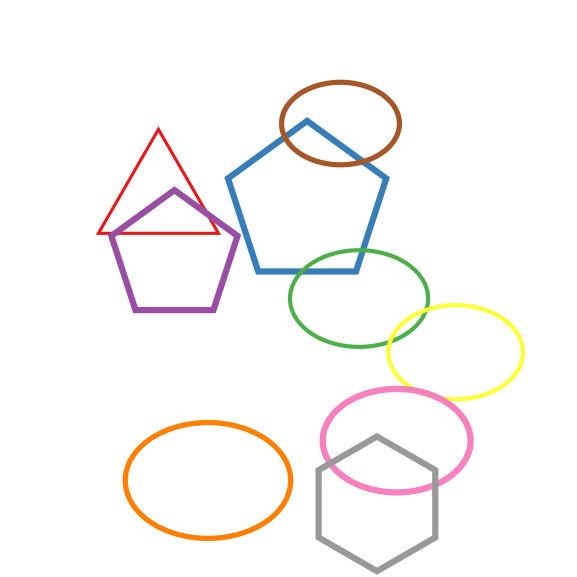[{"shape": "triangle", "thickness": 1.5, "radius": 0.6, "center": [0.274, 0.655]}, {"shape": "pentagon", "thickness": 3, "radius": 0.72, "center": [0.532, 0.646]}, {"shape": "oval", "thickness": 2, "radius": 0.6, "center": [0.622, 0.482]}, {"shape": "pentagon", "thickness": 3, "radius": 0.57, "center": [0.302, 0.555]}, {"shape": "oval", "thickness": 2.5, "radius": 0.72, "center": [0.36, 0.167]}, {"shape": "oval", "thickness": 2, "radius": 0.58, "center": [0.789, 0.389]}, {"shape": "oval", "thickness": 2.5, "radius": 0.51, "center": [0.59, 0.785]}, {"shape": "oval", "thickness": 3, "radius": 0.64, "center": [0.687, 0.236]}, {"shape": "hexagon", "thickness": 3, "radius": 0.58, "center": [0.653, 0.127]}]